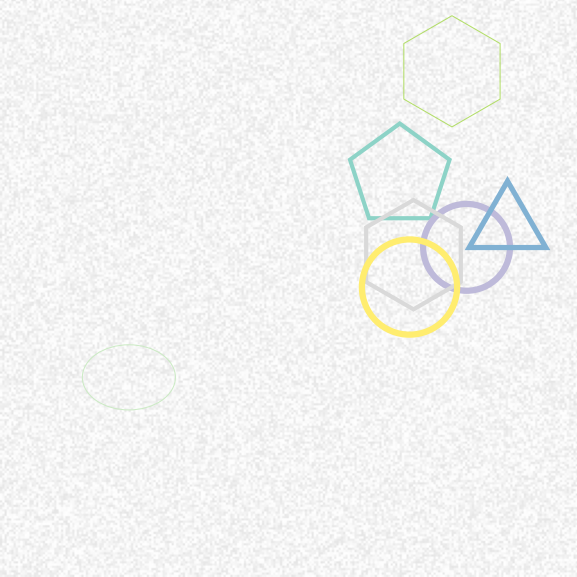[{"shape": "pentagon", "thickness": 2, "radius": 0.45, "center": [0.692, 0.695]}, {"shape": "circle", "thickness": 3, "radius": 0.38, "center": [0.808, 0.571]}, {"shape": "triangle", "thickness": 2.5, "radius": 0.38, "center": [0.879, 0.609]}, {"shape": "hexagon", "thickness": 0.5, "radius": 0.48, "center": [0.783, 0.876]}, {"shape": "hexagon", "thickness": 2, "radius": 0.47, "center": [0.716, 0.558]}, {"shape": "oval", "thickness": 0.5, "radius": 0.4, "center": [0.223, 0.346]}, {"shape": "circle", "thickness": 3, "radius": 0.41, "center": [0.709, 0.502]}]